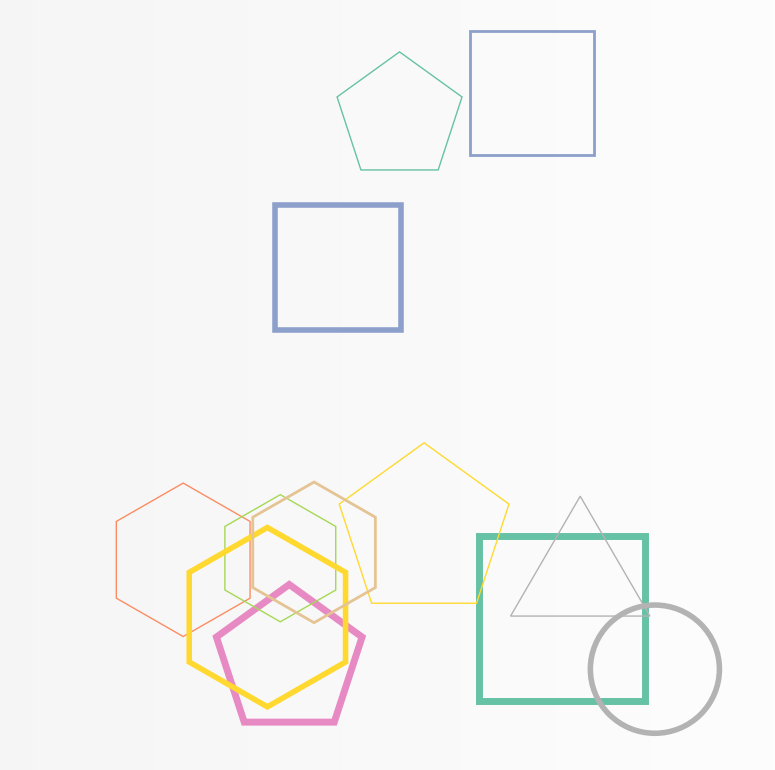[{"shape": "square", "thickness": 2.5, "radius": 0.54, "center": [0.725, 0.197]}, {"shape": "pentagon", "thickness": 0.5, "radius": 0.42, "center": [0.516, 0.848]}, {"shape": "hexagon", "thickness": 0.5, "radius": 0.5, "center": [0.236, 0.273]}, {"shape": "square", "thickness": 1, "radius": 0.4, "center": [0.687, 0.879]}, {"shape": "square", "thickness": 2, "radius": 0.41, "center": [0.436, 0.652]}, {"shape": "pentagon", "thickness": 2.5, "radius": 0.49, "center": [0.373, 0.142]}, {"shape": "hexagon", "thickness": 0.5, "radius": 0.41, "center": [0.362, 0.275]}, {"shape": "hexagon", "thickness": 2, "radius": 0.58, "center": [0.345, 0.198]}, {"shape": "pentagon", "thickness": 0.5, "radius": 0.58, "center": [0.547, 0.31]}, {"shape": "hexagon", "thickness": 1, "radius": 0.46, "center": [0.405, 0.283]}, {"shape": "circle", "thickness": 2, "radius": 0.42, "center": [0.845, 0.131]}, {"shape": "triangle", "thickness": 0.5, "radius": 0.52, "center": [0.749, 0.252]}]